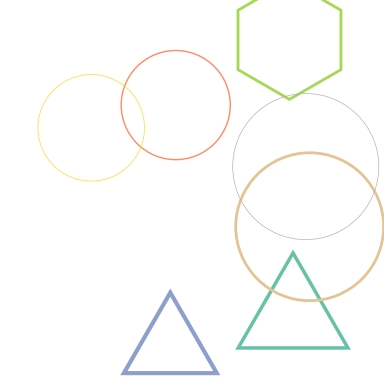[{"shape": "triangle", "thickness": 2.5, "radius": 0.82, "center": [0.761, 0.179]}, {"shape": "circle", "thickness": 1, "radius": 0.71, "center": [0.456, 0.727]}, {"shape": "triangle", "thickness": 3, "radius": 0.7, "center": [0.442, 0.101]}, {"shape": "hexagon", "thickness": 2, "radius": 0.77, "center": [0.752, 0.896]}, {"shape": "circle", "thickness": 0.5, "radius": 0.69, "center": [0.237, 0.668]}, {"shape": "circle", "thickness": 2, "radius": 0.96, "center": [0.804, 0.411]}, {"shape": "circle", "thickness": 0.5, "radius": 0.95, "center": [0.794, 0.567]}]